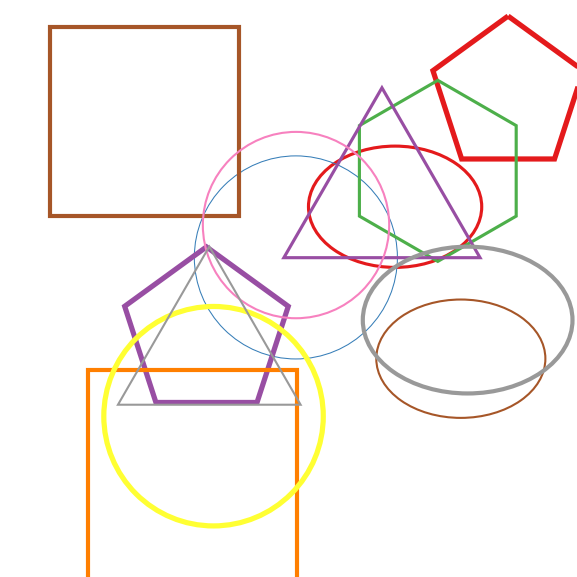[{"shape": "pentagon", "thickness": 2.5, "radius": 0.68, "center": [0.88, 0.835]}, {"shape": "oval", "thickness": 1.5, "radius": 0.75, "center": [0.684, 0.641]}, {"shape": "circle", "thickness": 0.5, "radius": 0.88, "center": [0.512, 0.553]}, {"shape": "hexagon", "thickness": 1.5, "radius": 0.78, "center": [0.758, 0.703]}, {"shape": "triangle", "thickness": 1.5, "radius": 0.98, "center": [0.661, 0.651]}, {"shape": "pentagon", "thickness": 2.5, "radius": 0.74, "center": [0.358, 0.423]}, {"shape": "square", "thickness": 2, "radius": 0.9, "center": [0.334, 0.178]}, {"shape": "circle", "thickness": 2.5, "radius": 0.95, "center": [0.37, 0.278]}, {"shape": "square", "thickness": 2, "radius": 0.82, "center": [0.249, 0.789]}, {"shape": "oval", "thickness": 1, "radius": 0.73, "center": [0.798, 0.378]}, {"shape": "circle", "thickness": 1, "radius": 0.81, "center": [0.513, 0.609]}, {"shape": "triangle", "thickness": 1, "radius": 0.91, "center": [0.362, 0.39]}, {"shape": "oval", "thickness": 2, "radius": 0.91, "center": [0.81, 0.445]}]